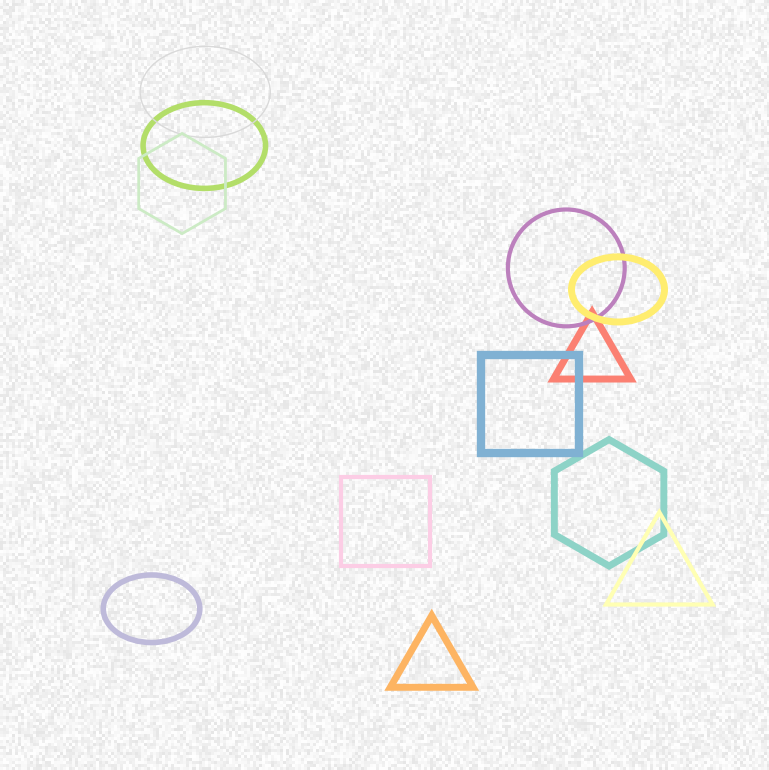[{"shape": "hexagon", "thickness": 2.5, "radius": 0.41, "center": [0.791, 0.347]}, {"shape": "triangle", "thickness": 1.5, "radius": 0.4, "center": [0.856, 0.255]}, {"shape": "oval", "thickness": 2, "radius": 0.31, "center": [0.197, 0.209]}, {"shape": "triangle", "thickness": 2.5, "radius": 0.29, "center": [0.769, 0.537]}, {"shape": "square", "thickness": 3, "radius": 0.32, "center": [0.688, 0.476]}, {"shape": "triangle", "thickness": 2.5, "radius": 0.31, "center": [0.561, 0.138]}, {"shape": "oval", "thickness": 2, "radius": 0.4, "center": [0.265, 0.811]}, {"shape": "square", "thickness": 1.5, "radius": 0.29, "center": [0.501, 0.323]}, {"shape": "oval", "thickness": 0.5, "radius": 0.42, "center": [0.266, 0.881]}, {"shape": "circle", "thickness": 1.5, "radius": 0.38, "center": [0.735, 0.652]}, {"shape": "hexagon", "thickness": 1, "radius": 0.33, "center": [0.236, 0.762]}, {"shape": "oval", "thickness": 2.5, "radius": 0.3, "center": [0.803, 0.624]}]